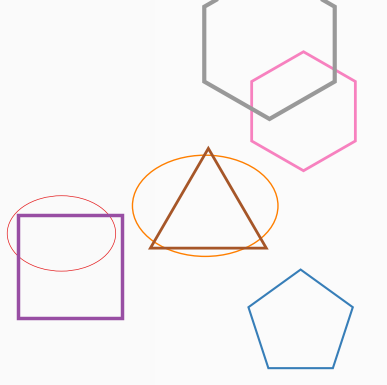[{"shape": "oval", "thickness": 0.5, "radius": 0.7, "center": [0.159, 0.394]}, {"shape": "pentagon", "thickness": 1.5, "radius": 0.71, "center": [0.776, 0.158]}, {"shape": "square", "thickness": 2.5, "radius": 0.67, "center": [0.181, 0.308]}, {"shape": "oval", "thickness": 1, "radius": 0.94, "center": [0.53, 0.465]}, {"shape": "triangle", "thickness": 2, "radius": 0.86, "center": [0.538, 0.442]}, {"shape": "hexagon", "thickness": 2, "radius": 0.77, "center": [0.783, 0.711]}, {"shape": "hexagon", "thickness": 3, "radius": 0.97, "center": [0.695, 0.885]}]